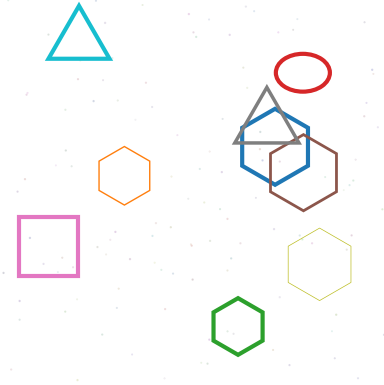[{"shape": "hexagon", "thickness": 3, "radius": 0.49, "center": [0.714, 0.619]}, {"shape": "hexagon", "thickness": 1, "radius": 0.38, "center": [0.323, 0.543]}, {"shape": "hexagon", "thickness": 3, "radius": 0.37, "center": [0.618, 0.152]}, {"shape": "oval", "thickness": 3, "radius": 0.35, "center": [0.787, 0.811]}, {"shape": "hexagon", "thickness": 2, "radius": 0.49, "center": [0.788, 0.551]}, {"shape": "square", "thickness": 3, "radius": 0.38, "center": [0.126, 0.359]}, {"shape": "triangle", "thickness": 2.5, "radius": 0.48, "center": [0.693, 0.677]}, {"shape": "hexagon", "thickness": 0.5, "radius": 0.47, "center": [0.83, 0.313]}, {"shape": "triangle", "thickness": 3, "radius": 0.46, "center": [0.205, 0.893]}]